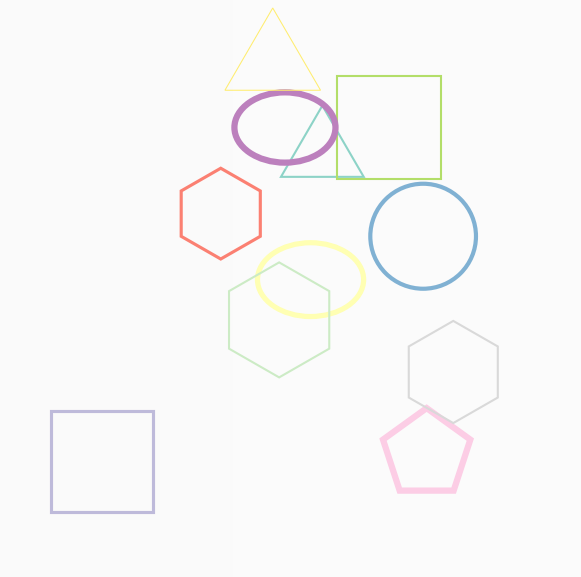[{"shape": "triangle", "thickness": 1, "radius": 0.41, "center": [0.555, 0.734]}, {"shape": "oval", "thickness": 2.5, "radius": 0.46, "center": [0.534, 0.515]}, {"shape": "square", "thickness": 1.5, "radius": 0.44, "center": [0.175, 0.2]}, {"shape": "hexagon", "thickness": 1.5, "radius": 0.39, "center": [0.38, 0.629]}, {"shape": "circle", "thickness": 2, "radius": 0.45, "center": [0.728, 0.59]}, {"shape": "square", "thickness": 1, "radius": 0.44, "center": [0.67, 0.778]}, {"shape": "pentagon", "thickness": 3, "radius": 0.39, "center": [0.734, 0.213]}, {"shape": "hexagon", "thickness": 1, "radius": 0.44, "center": [0.78, 0.355]}, {"shape": "oval", "thickness": 3, "radius": 0.43, "center": [0.49, 0.778]}, {"shape": "hexagon", "thickness": 1, "radius": 0.5, "center": [0.48, 0.445]}, {"shape": "triangle", "thickness": 0.5, "radius": 0.47, "center": [0.469, 0.89]}]